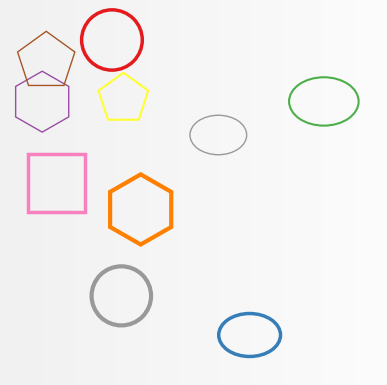[{"shape": "circle", "thickness": 2.5, "radius": 0.39, "center": [0.289, 0.896]}, {"shape": "oval", "thickness": 2.5, "radius": 0.4, "center": [0.644, 0.13]}, {"shape": "oval", "thickness": 1.5, "radius": 0.45, "center": [0.836, 0.737]}, {"shape": "hexagon", "thickness": 1, "radius": 0.4, "center": [0.109, 0.736]}, {"shape": "hexagon", "thickness": 3, "radius": 0.46, "center": [0.363, 0.456]}, {"shape": "pentagon", "thickness": 1.5, "radius": 0.34, "center": [0.318, 0.744]}, {"shape": "pentagon", "thickness": 1, "radius": 0.39, "center": [0.119, 0.841]}, {"shape": "square", "thickness": 2.5, "radius": 0.37, "center": [0.146, 0.525]}, {"shape": "oval", "thickness": 1, "radius": 0.37, "center": [0.563, 0.649]}, {"shape": "circle", "thickness": 3, "radius": 0.38, "center": [0.313, 0.232]}]